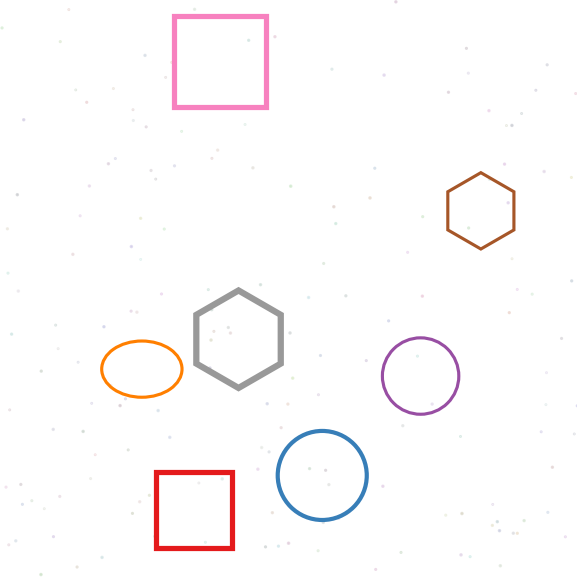[{"shape": "square", "thickness": 2.5, "radius": 0.33, "center": [0.335, 0.116]}, {"shape": "circle", "thickness": 2, "radius": 0.39, "center": [0.558, 0.176]}, {"shape": "circle", "thickness": 1.5, "radius": 0.33, "center": [0.728, 0.348]}, {"shape": "oval", "thickness": 1.5, "radius": 0.35, "center": [0.246, 0.36]}, {"shape": "hexagon", "thickness": 1.5, "radius": 0.33, "center": [0.833, 0.634]}, {"shape": "square", "thickness": 2.5, "radius": 0.4, "center": [0.381, 0.893]}, {"shape": "hexagon", "thickness": 3, "radius": 0.42, "center": [0.413, 0.412]}]